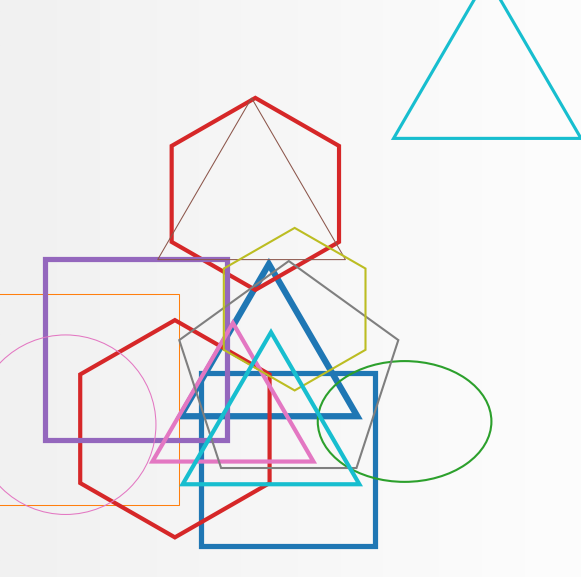[{"shape": "square", "thickness": 2.5, "radius": 0.75, "center": [0.496, 0.203]}, {"shape": "triangle", "thickness": 3, "radius": 0.88, "center": [0.463, 0.366]}, {"shape": "square", "thickness": 0.5, "radius": 0.91, "center": [0.125, 0.308]}, {"shape": "oval", "thickness": 1, "radius": 0.75, "center": [0.696, 0.269]}, {"shape": "hexagon", "thickness": 2, "radius": 0.94, "center": [0.301, 0.257]}, {"shape": "hexagon", "thickness": 2, "radius": 0.83, "center": [0.439, 0.663]}, {"shape": "square", "thickness": 2.5, "radius": 0.78, "center": [0.234, 0.394]}, {"shape": "triangle", "thickness": 0.5, "radius": 0.93, "center": [0.433, 0.643]}, {"shape": "triangle", "thickness": 2, "radius": 0.8, "center": [0.401, 0.28]}, {"shape": "circle", "thickness": 0.5, "radius": 0.78, "center": [0.113, 0.264]}, {"shape": "pentagon", "thickness": 1, "radius": 0.99, "center": [0.497, 0.349]}, {"shape": "hexagon", "thickness": 1, "radius": 0.7, "center": [0.507, 0.464]}, {"shape": "triangle", "thickness": 1.5, "radius": 0.93, "center": [0.838, 0.853]}, {"shape": "triangle", "thickness": 2, "radius": 0.88, "center": [0.466, 0.248]}]